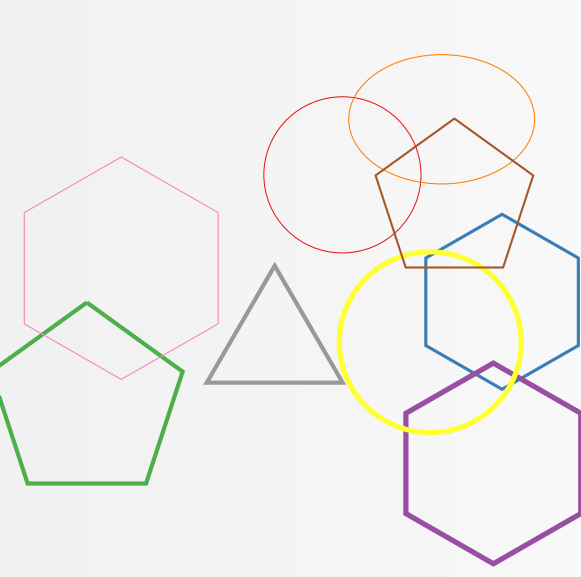[{"shape": "circle", "thickness": 0.5, "radius": 0.68, "center": [0.589, 0.696]}, {"shape": "hexagon", "thickness": 1.5, "radius": 0.76, "center": [0.864, 0.477]}, {"shape": "pentagon", "thickness": 2, "radius": 0.87, "center": [0.149, 0.302]}, {"shape": "hexagon", "thickness": 2.5, "radius": 0.87, "center": [0.849, 0.197]}, {"shape": "oval", "thickness": 0.5, "radius": 0.8, "center": [0.76, 0.793]}, {"shape": "circle", "thickness": 2.5, "radius": 0.78, "center": [0.74, 0.407]}, {"shape": "pentagon", "thickness": 1, "radius": 0.71, "center": [0.782, 0.651]}, {"shape": "hexagon", "thickness": 0.5, "radius": 0.96, "center": [0.209, 0.535]}, {"shape": "triangle", "thickness": 2, "radius": 0.67, "center": [0.473, 0.404]}]